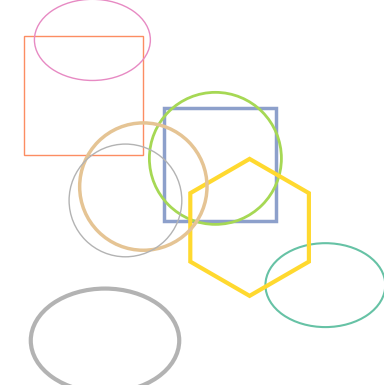[{"shape": "oval", "thickness": 1.5, "radius": 0.78, "center": [0.845, 0.259]}, {"shape": "square", "thickness": 1, "radius": 0.77, "center": [0.216, 0.753]}, {"shape": "square", "thickness": 2.5, "radius": 0.73, "center": [0.571, 0.572]}, {"shape": "oval", "thickness": 1, "radius": 0.75, "center": [0.24, 0.896]}, {"shape": "circle", "thickness": 2, "radius": 0.86, "center": [0.559, 0.589]}, {"shape": "hexagon", "thickness": 3, "radius": 0.89, "center": [0.648, 0.409]}, {"shape": "circle", "thickness": 2.5, "radius": 0.83, "center": [0.372, 0.515]}, {"shape": "oval", "thickness": 3, "radius": 0.96, "center": [0.273, 0.116]}, {"shape": "circle", "thickness": 1, "radius": 0.73, "center": [0.326, 0.479]}]